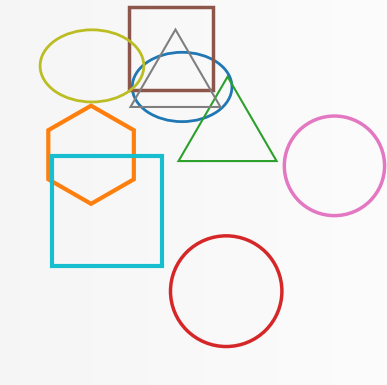[{"shape": "oval", "thickness": 2, "radius": 0.64, "center": [0.47, 0.774]}, {"shape": "hexagon", "thickness": 3, "radius": 0.64, "center": [0.235, 0.598]}, {"shape": "triangle", "thickness": 1.5, "radius": 0.73, "center": [0.587, 0.655]}, {"shape": "circle", "thickness": 2.5, "radius": 0.72, "center": [0.584, 0.244]}, {"shape": "square", "thickness": 2.5, "radius": 0.54, "center": [0.441, 0.874]}, {"shape": "circle", "thickness": 2.5, "radius": 0.65, "center": [0.863, 0.569]}, {"shape": "triangle", "thickness": 1.5, "radius": 0.67, "center": [0.453, 0.789]}, {"shape": "oval", "thickness": 2, "radius": 0.67, "center": [0.237, 0.829]}, {"shape": "square", "thickness": 3, "radius": 0.71, "center": [0.275, 0.453]}]